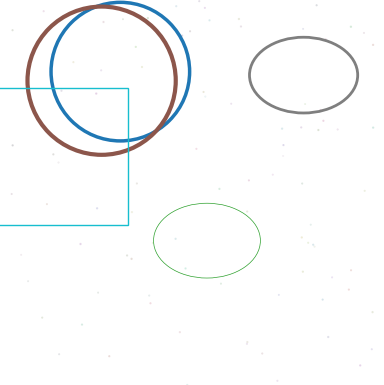[{"shape": "circle", "thickness": 2.5, "radius": 0.9, "center": [0.313, 0.814]}, {"shape": "oval", "thickness": 0.5, "radius": 0.69, "center": [0.538, 0.375]}, {"shape": "circle", "thickness": 3, "radius": 0.96, "center": [0.264, 0.79]}, {"shape": "oval", "thickness": 2, "radius": 0.7, "center": [0.789, 0.805]}, {"shape": "square", "thickness": 1, "radius": 0.89, "center": [0.155, 0.594]}]